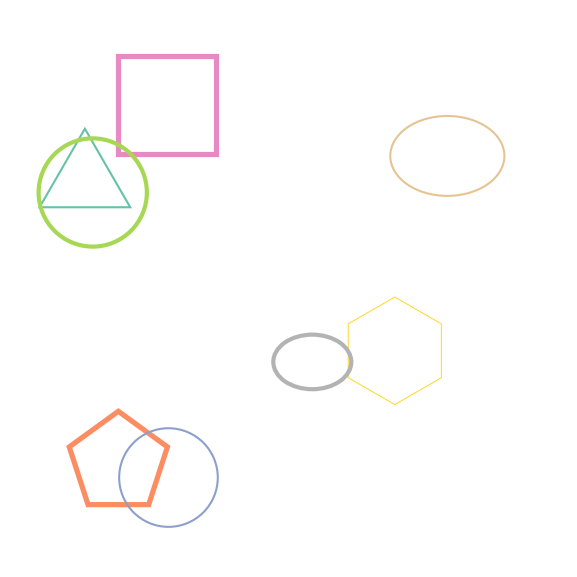[{"shape": "triangle", "thickness": 1, "radius": 0.45, "center": [0.147, 0.686]}, {"shape": "pentagon", "thickness": 2.5, "radius": 0.45, "center": [0.205, 0.198]}, {"shape": "circle", "thickness": 1, "radius": 0.43, "center": [0.292, 0.172]}, {"shape": "square", "thickness": 2.5, "radius": 0.42, "center": [0.289, 0.817]}, {"shape": "circle", "thickness": 2, "radius": 0.47, "center": [0.161, 0.666]}, {"shape": "hexagon", "thickness": 0.5, "radius": 0.47, "center": [0.684, 0.392]}, {"shape": "oval", "thickness": 1, "radius": 0.49, "center": [0.775, 0.729]}, {"shape": "oval", "thickness": 2, "radius": 0.34, "center": [0.541, 0.372]}]